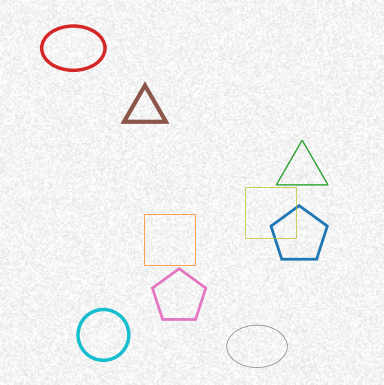[{"shape": "pentagon", "thickness": 2, "radius": 0.38, "center": [0.777, 0.389]}, {"shape": "square", "thickness": 0.5, "radius": 0.33, "center": [0.439, 0.377]}, {"shape": "triangle", "thickness": 1, "radius": 0.39, "center": [0.785, 0.558]}, {"shape": "oval", "thickness": 2.5, "radius": 0.41, "center": [0.19, 0.875]}, {"shape": "triangle", "thickness": 3, "radius": 0.31, "center": [0.377, 0.715]}, {"shape": "pentagon", "thickness": 2, "radius": 0.36, "center": [0.465, 0.229]}, {"shape": "oval", "thickness": 0.5, "radius": 0.39, "center": [0.668, 0.1]}, {"shape": "square", "thickness": 0.5, "radius": 0.33, "center": [0.702, 0.448]}, {"shape": "circle", "thickness": 2.5, "radius": 0.33, "center": [0.269, 0.13]}]